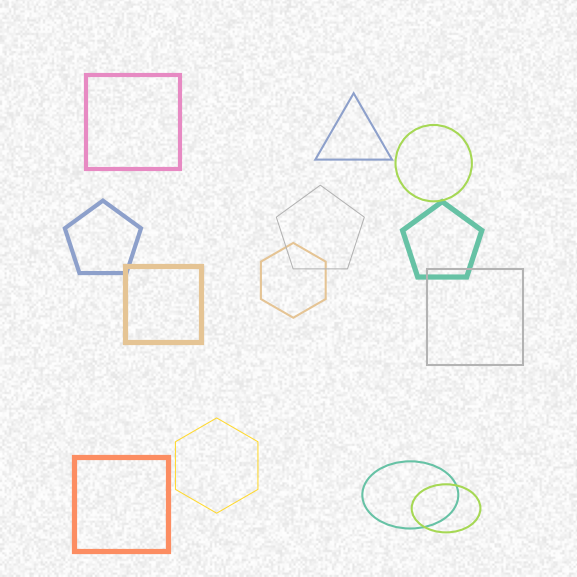[{"shape": "oval", "thickness": 1, "radius": 0.42, "center": [0.711, 0.142]}, {"shape": "pentagon", "thickness": 2.5, "radius": 0.36, "center": [0.766, 0.578]}, {"shape": "square", "thickness": 2.5, "radius": 0.41, "center": [0.21, 0.127]}, {"shape": "pentagon", "thickness": 2, "radius": 0.35, "center": [0.178, 0.582]}, {"shape": "triangle", "thickness": 1, "radius": 0.38, "center": [0.612, 0.761]}, {"shape": "square", "thickness": 2, "radius": 0.41, "center": [0.231, 0.788]}, {"shape": "circle", "thickness": 1, "radius": 0.33, "center": [0.751, 0.717]}, {"shape": "oval", "thickness": 1, "radius": 0.3, "center": [0.772, 0.119]}, {"shape": "hexagon", "thickness": 0.5, "radius": 0.41, "center": [0.375, 0.193]}, {"shape": "hexagon", "thickness": 1, "radius": 0.32, "center": [0.508, 0.514]}, {"shape": "square", "thickness": 2.5, "radius": 0.33, "center": [0.282, 0.472]}, {"shape": "pentagon", "thickness": 0.5, "radius": 0.4, "center": [0.555, 0.598]}, {"shape": "square", "thickness": 1, "radius": 0.41, "center": [0.823, 0.45]}]